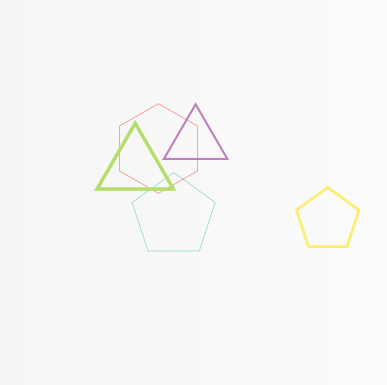[{"shape": "pentagon", "thickness": 0.5, "radius": 0.56, "center": [0.448, 0.439]}, {"shape": "hexagon", "thickness": 0.5, "radius": 0.58, "center": [0.409, 0.614]}, {"shape": "triangle", "thickness": 2.5, "radius": 0.57, "center": [0.349, 0.566]}, {"shape": "triangle", "thickness": 1.5, "radius": 0.47, "center": [0.505, 0.634]}, {"shape": "pentagon", "thickness": 2, "radius": 0.42, "center": [0.846, 0.428]}]